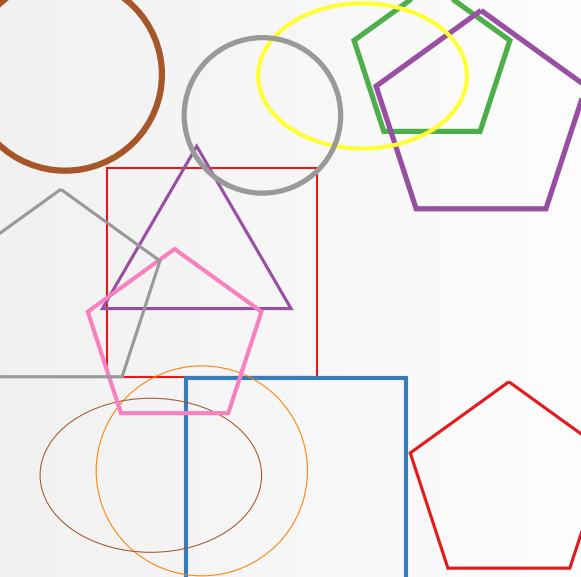[{"shape": "square", "thickness": 1, "radius": 0.9, "center": [0.364, 0.528]}, {"shape": "pentagon", "thickness": 1.5, "radius": 0.89, "center": [0.875, 0.16]}, {"shape": "square", "thickness": 2, "radius": 0.95, "center": [0.51, 0.155]}, {"shape": "pentagon", "thickness": 2.5, "radius": 0.7, "center": [0.743, 0.886]}, {"shape": "triangle", "thickness": 1.5, "radius": 0.94, "center": [0.338, 0.558]}, {"shape": "pentagon", "thickness": 2.5, "radius": 0.95, "center": [0.828, 0.791]}, {"shape": "circle", "thickness": 0.5, "radius": 0.91, "center": [0.347, 0.184]}, {"shape": "oval", "thickness": 2, "radius": 0.9, "center": [0.624, 0.868]}, {"shape": "oval", "thickness": 0.5, "radius": 0.95, "center": [0.26, 0.176]}, {"shape": "circle", "thickness": 3, "radius": 0.83, "center": [0.112, 0.87]}, {"shape": "pentagon", "thickness": 2, "radius": 0.79, "center": [0.3, 0.411]}, {"shape": "circle", "thickness": 2.5, "radius": 0.67, "center": [0.451, 0.799]}, {"shape": "pentagon", "thickness": 1.5, "radius": 0.9, "center": [0.105, 0.492]}]